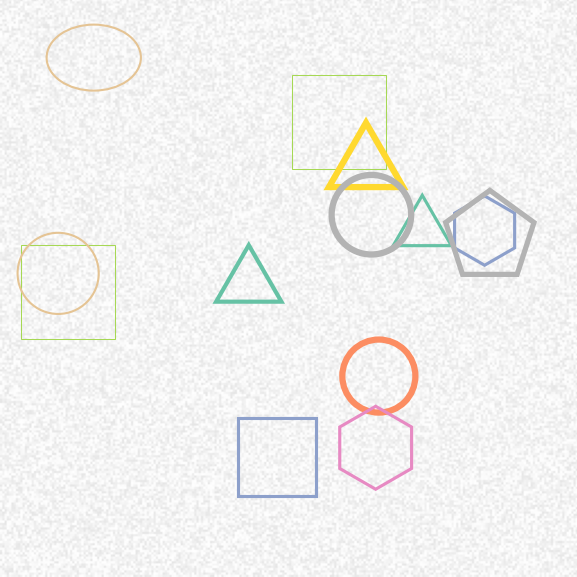[{"shape": "triangle", "thickness": 2, "radius": 0.33, "center": [0.431, 0.509]}, {"shape": "triangle", "thickness": 1.5, "radius": 0.29, "center": [0.731, 0.603]}, {"shape": "circle", "thickness": 3, "radius": 0.32, "center": [0.656, 0.348]}, {"shape": "square", "thickness": 1.5, "radius": 0.34, "center": [0.479, 0.208]}, {"shape": "hexagon", "thickness": 1.5, "radius": 0.3, "center": [0.839, 0.6]}, {"shape": "hexagon", "thickness": 1.5, "radius": 0.36, "center": [0.651, 0.224]}, {"shape": "square", "thickness": 0.5, "radius": 0.4, "center": [0.118, 0.494]}, {"shape": "square", "thickness": 0.5, "radius": 0.41, "center": [0.587, 0.788]}, {"shape": "triangle", "thickness": 3, "radius": 0.37, "center": [0.634, 0.712]}, {"shape": "oval", "thickness": 1, "radius": 0.41, "center": [0.162, 0.899]}, {"shape": "circle", "thickness": 1, "radius": 0.35, "center": [0.101, 0.526]}, {"shape": "circle", "thickness": 3, "radius": 0.34, "center": [0.643, 0.627]}, {"shape": "pentagon", "thickness": 2.5, "radius": 0.4, "center": [0.848, 0.589]}]